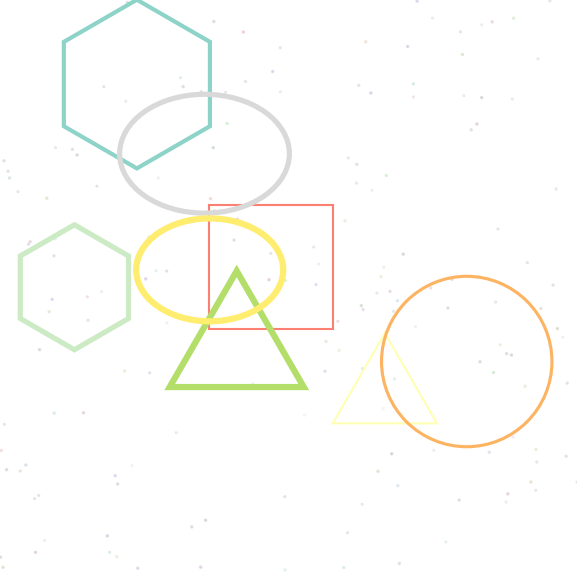[{"shape": "hexagon", "thickness": 2, "radius": 0.73, "center": [0.237, 0.854]}, {"shape": "triangle", "thickness": 1, "radius": 0.52, "center": [0.666, 0.318]}, {"shape": "square", "thickness": 1, "radius": 0.54, "center": [0.469, 0.537]}, {"shape": "circle", "thickness": 1.5, "radius": 0.74, "center": [0.808, 0.373]}, {"shape": "triangle", "thickness": 3, "radius": 0.67, "center": [0.41, 0.396]}, {"shape": "oval", "thickness": 2.5, "radius": 0.73, "center": [0.354, 0.733]}, {"shape": "hexagon", "thickness": 2.5, "radius": 0.54, "center": [0.129, 0.502]}, {"shape": "oval", "thickness": 3, "radius": 0.64, "center": [0.363, 0.532]}]